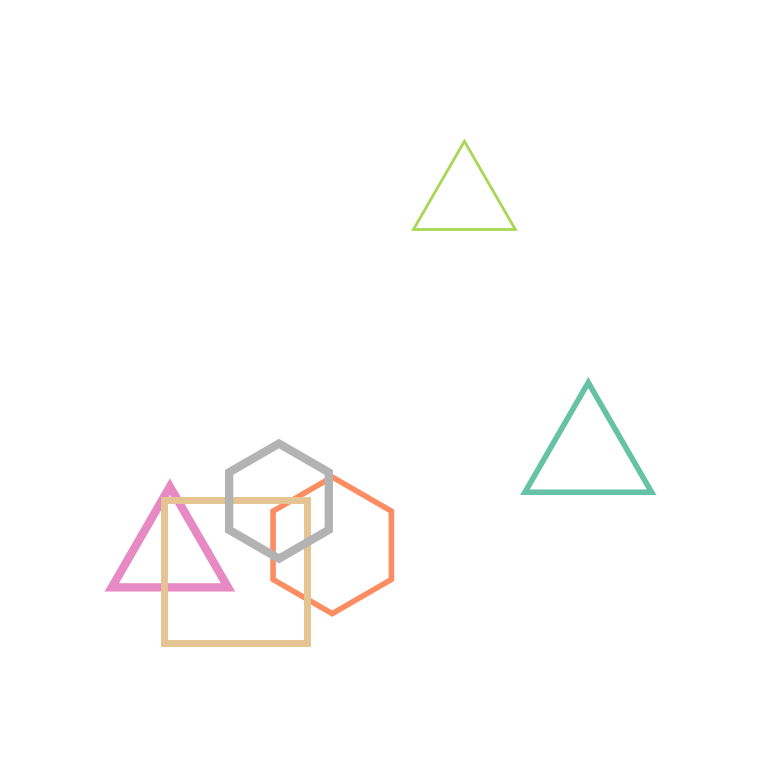[{"shape": "triangle", "thickness": 2, "radius": 0.47, "center": [0.764, 0.408]}, {"shape": "hexagon", "thickness": 2, "radius": 0.44, "center": [0.431, 0.292]}, {"shape": "triangle", "thickness": 3, "radius": 0.44, "center": [0.221, 0.281]}, {"shape": "triangle", "thickness": 1, "radius": 0.38, "center": [0.603, 0.74]}, {"shape": "square", "thickness": 2.5, "radius": 0.46, "center": [0.306, 0.257]}, {"shape": "hexagon", "thickness": 3, "radius": 0.37, "center": [0.362, 0.349]}]